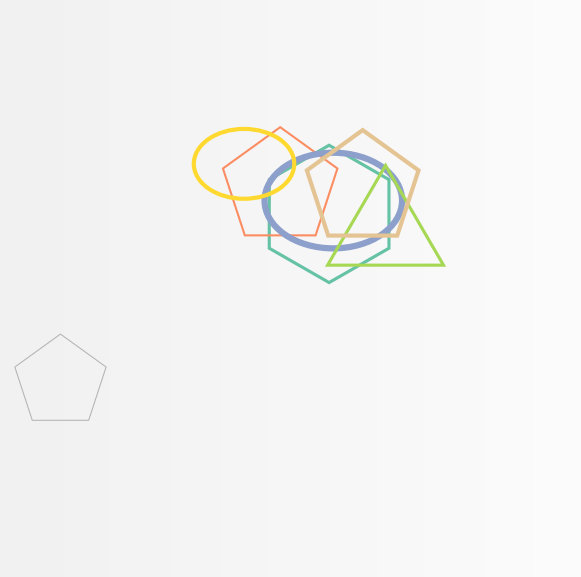[{"shape": "hexagon", "thickness": 1.5, "radius": 0.59, "center": [0.566, 0.629]}, {"shape": "pentagon", "thickness": 1, "radius": 0.52, "center": [0.482, 0.675]}, {"shape": "oval", "thickness": 3, "radius": 0.59, "center": [0.573, 0.652]}, {"shape": "triangle", "thickness": 1.5, "radius": 0.58, "center": [0.663, 0.598]}, {"shape": "oval", "thickness": 2, "radius": 0.43, "center": [0.42, 0.715]}, {"shape": "pentagon", "thickness": 2, "radius": 0.5, "center": [0.624, 0.673]}, {"shape": "pentagon", "thickness": 0.5, "radius": 0.41, "center": [0.104, 0.338]}]